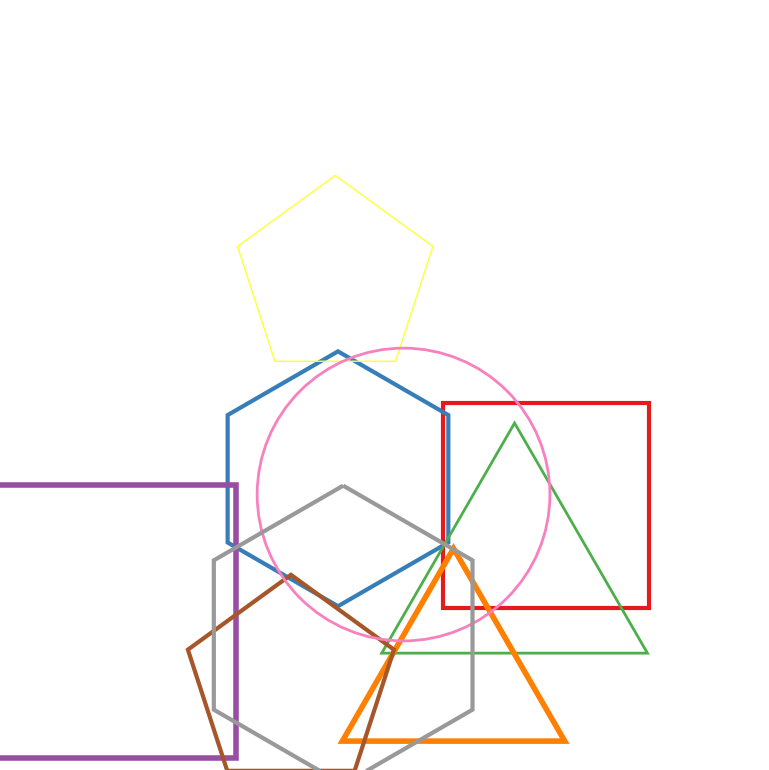[{"shape": "square", "thickness": 1.5, "radius": 0.67, "center": [0.709, 0.344]}, {"shape": "hexagon", "thickness": 1.5, "radius": 0.83, "center": [0.439, 0.378]}, {"shape": "triangle", "thickness": 1, "radius": 1.0, "center": [0.668, 0.251]}, {"shape": "square", "thickness": 2, "radius": 0.89, "center": [0.129, 0.192]}, {"shape": "triangle", "thickness": 2, "radius": 0.83, "center": [0.589, 0.121]}, {"shape": "pentagon", "thickness": 0.5, "radius": 0.67, "center": [0.435, 0.639]}, {"shape": "pentagon", "thickness": 1.5, "radius": 0.7, "center": [0.378, 0.113]}, {"shape": "circle", "thickness": 1, "radius": 0.95, "center": [0.524, 0.358]}, {"shape": "hexagon", "thickness": 1.5, "radius": 0.97, "center": [0.446, 0.175]}]